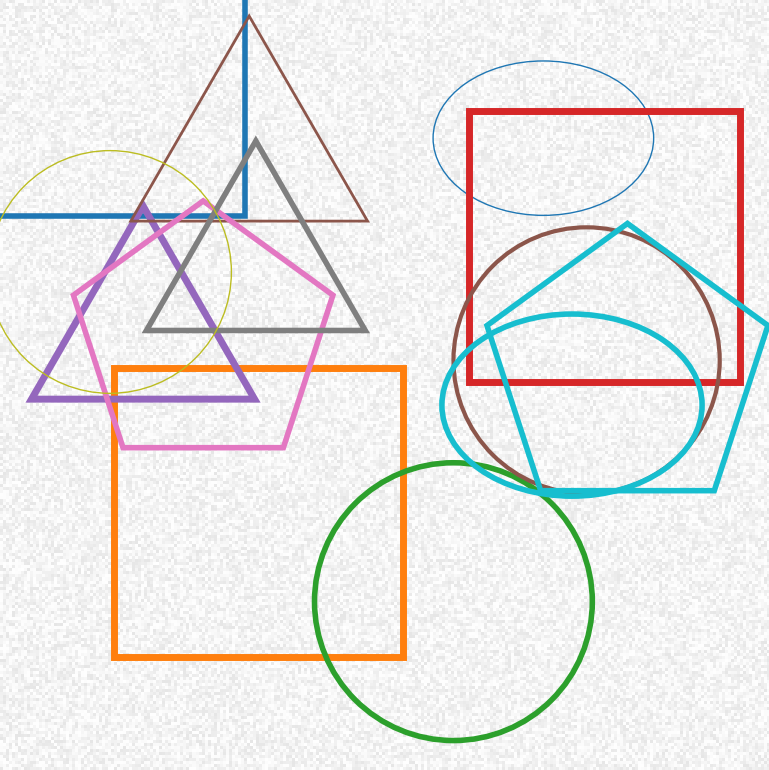[{"shape": "square", "thickness": 2, "radius": 0.84, "center": [0.151, 0.887]}, {"shape": "oval", "thickness": 0.5, "radius": 0.72, "center": [0.706, 0.821]}, {"shape": "square", "thickness": 2.5, "radius": 0.94, "center": [0.336, 0.335]}, {"shape": "circle", "thickness": 2, "radius": 0.9, "center": [0.589, 0.219]}, {"shape": "square", "thickness": 2.5, "radius": 0.88, "center": [0.786, 0.68]}, {"shape": "triangle", "thickness": 2.5, "radius": 0.84, "center": [0.186, 0.565]}, {"shape": "triangle", "thickness": 1, "radius": 0.89, "center": [0.324, 0.802]}, {"shape": "circle", "thickness": 1.5, "radius": 0.86, "center": [0.762, 0.532]}, {"shape": "pentagon", "thickness": 2, "radius": 0.89, "center": [0.264, 0.562]}, {"shape": "triangle", "thickness": 2, "radius": 0.82, "center": [0.332, 0.653]}, {"shape": "circle", "thickness": 0.5, "radius": 0.79, "center": [0.143, 0.647]}, {"shape": "pentagon", "thickness": 2, "radius": 0.96, "center": [0.815, 0.518]}, {"shape": "oval", "thickness": 2, "radius": 0.84, "center": [0.743, 0.474]}]